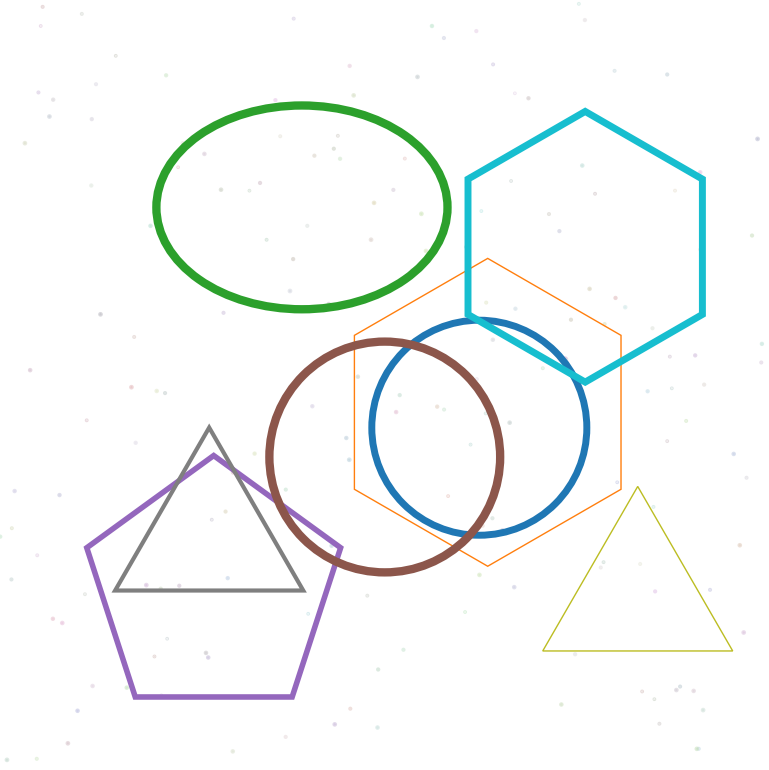[{"shape": "circle", "thickness": 2.5, "radius": 0.7, "center": [0.622, 0.445]}, {"shape": "hexagon", "thickness": 0.5, "radius": 1.0, "center": [0.633, 0.465]}, {"shape": "oval", "thickness": 3, "radius": 0.95, "center": [0.392, 0.731]}, {"shape": "pentagon", "thickness": 2, "radius": 0.87, "center": [0.278, 0.235]}, {"shape": "circle", "thickness": 3, "radius": 0.75, "center": [0.5, 0.407]}, {"shape": "triangle", "thickness": 1.5, "radius": 0.71, "center": [0.272, 0.304]}, {"shape": "triangle", "thickness": 0.5, "radius": 0.71, "center": [0.828, 0.226]}, {"shape": "hexagon", "thickness": 2.5, "radius": 0.88, "center": [0.76, 0.68]}]